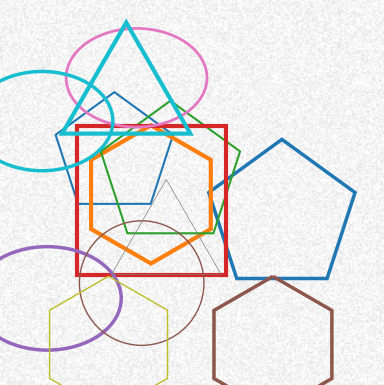[{"shape": "pentagon", "thickness": 2.5, "radius": 1.0, "center": [0.732, 0.438]}, {"shape": "pentagon", "thickness": 1.5, "radius": 0.8, "center": [0.297, 0.6]}, {"shape": "hexagon", "thickness": 3, "radius": 0.9, "center": [0.392, 0.495]}, {"shape": "pentagon", "thickness": 1.5, "radius": 0.95, "center": [0.443, 0.548]}, {"shape": "square", "thickness": 3, "radius": 0.97, "center": [0.393, 0.48]}, {"shape": "oval", "thickness": 2.5, "radius": 0.96, "center": [0.123, 0.225]}, {"shape": "circle", "thickness": 1, "radius": 0.81, "center": [0.368, 0.265]}, {"shape": "hexagon", "thickness": 2.5, "radius": 0.88, "center": [0.709, 0.105]}, {"shape": "oval", "thickness": 2, "radius": 0.91, "center": [0.355, 0.798]}, {"shape": "triangle", "thickness": 0.5, "radius": 0.82, "center": [0.432, 0.37]}, {"shape": "hexagon", "thickness": 1, "radius": 0.88, "center": [0.282, 0.106]}, {"shape": "oval", "thickness": 2.5, "radius": 0.92, "center": [0.109, 0.685]}, {"shape": "triangle", "thickness": 3, "radius": 0.96, "center": [0.328, 0.749]}]